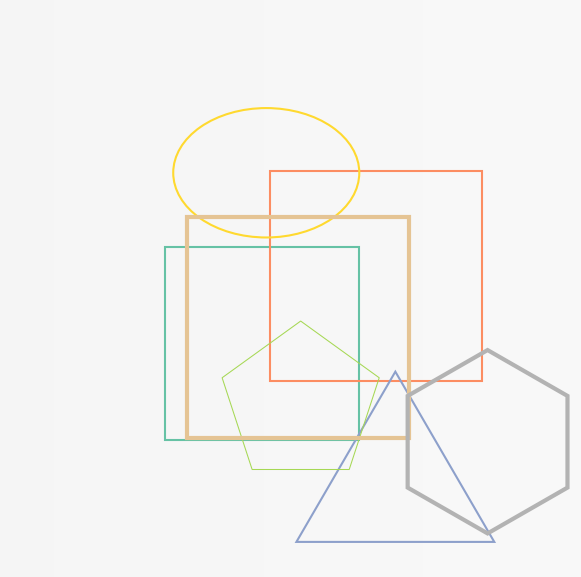[{"shape": "square", "thickness": 1, "radius": 0.83, "center": [0.451, 0.404]}, {"shape": "square", "thickness": 1, "radius": 0.91, "center": [0.647, 0.521]}, {"shape": "triangle", "thickness": 1, "radius": 0.98, "center": [0.68, 0.159]}, {"shape": "pentagon", "thickness": 0.5, "radius": 0.71, "center": [0.517, 0.301]}, {"shape": "oval", "thickness": 1, "radius": 0.8, "center": [0.458, 0.7]}, {"shape": "square", "thickness": 2, "radius": 0.95, "center": [0.513, 0.432]}, {"shape": "hexagon", "thickness": 2, "radius": 0.79, "center": [0.839, 0.234]}]